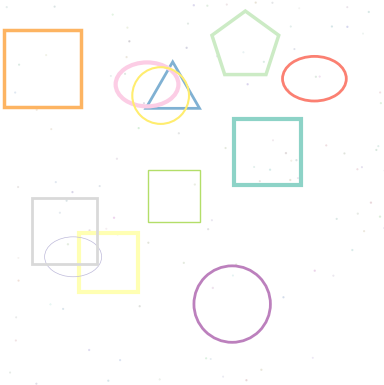[{"shape": "square", "thickness": 3, "radius": 0.43, "center": [0.695, 0.605]}, {"shape": "square", "thickness": 3, "radius": 0.38, "center": [0.283, 0.319]}, {"shape": "oval", "thickness": 0.5, "radius": 0.37, "center": [0.19, 0.333]}, {"shape": "oval", "thickness": 2, "radius": 0.41, "center": [0.817, 0.796]}, {"shape": "triangle", "thickness": 2, "radius": 0.4, "center": [0.449, 0.759]}, {"shape": "square", "thickness": 2.5, "radius": 0.5, "center": [0.11, 0.822]}, {"shape": "square", "thickness": 1, "radius": 0.34, "center": [0.453, 0.491]}, {"shape": "oval", "thickness": 3, "radius": 0.41, "center": [0.382, 0.781]}, {"shape": "square", "thickness": 2, "radius": 0.43, "center": [0.167, 0.399]}, {"shape": "circle", "thickness": 2, "radius": 0.5, "center": [0.603, 0.21]}, {"shape": "pentagon", "thickness": 2.5, "radius": 0.46, "center": [0.637, 0.88]}, {"shape": "circle", "thickness": 1.5, "radius": 0.37, "center": [0.417, 0.752]}]